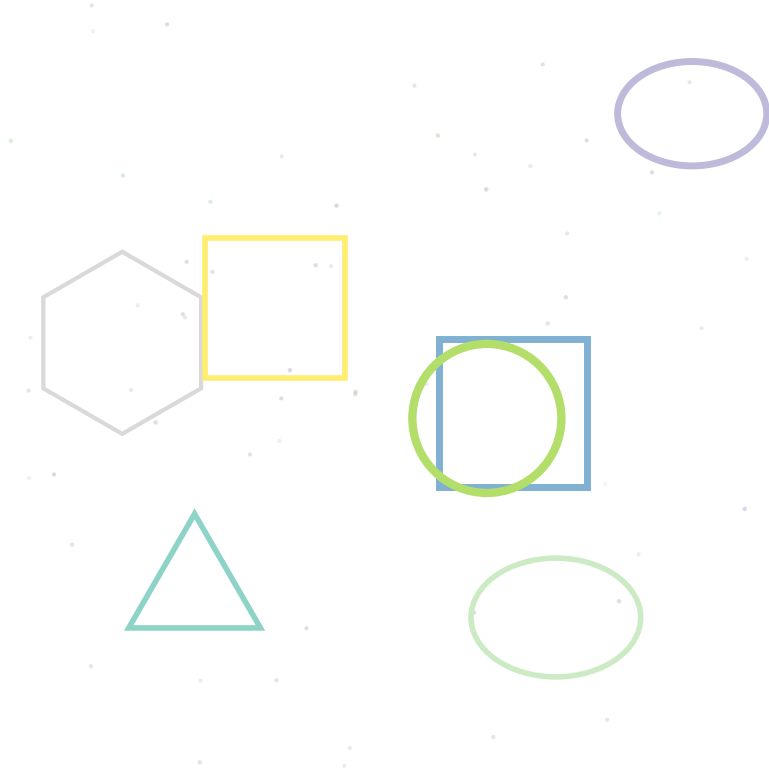[{"shape": "triangle", "thickness": 2, "radius": 0.49, "center": [0.253, 0.234]}, {"shape": "oval", "thickness": 2.5, "radius": 0.48, "center": [0.899, 0.852]}, {"shape": "square", "thickness": 2.5, "radius": 0.48, "center": [0.666, 0.464]}, {"shape": "circle", "thickness": 3, "radius": 0.48, "center": [0.632, 0.457]}, {"shape": "hexagon", "thickness": 1.5, "radius": 0.59, "center": [0.159, 0.555]}, {"shape": "oval", "thickness": 2, "radius": 0.55, "center": [0.722, 0.198]}, {"shape": "square", "thickness": 2, "radius": 0.46, "center": [0.357, 0.6]}]